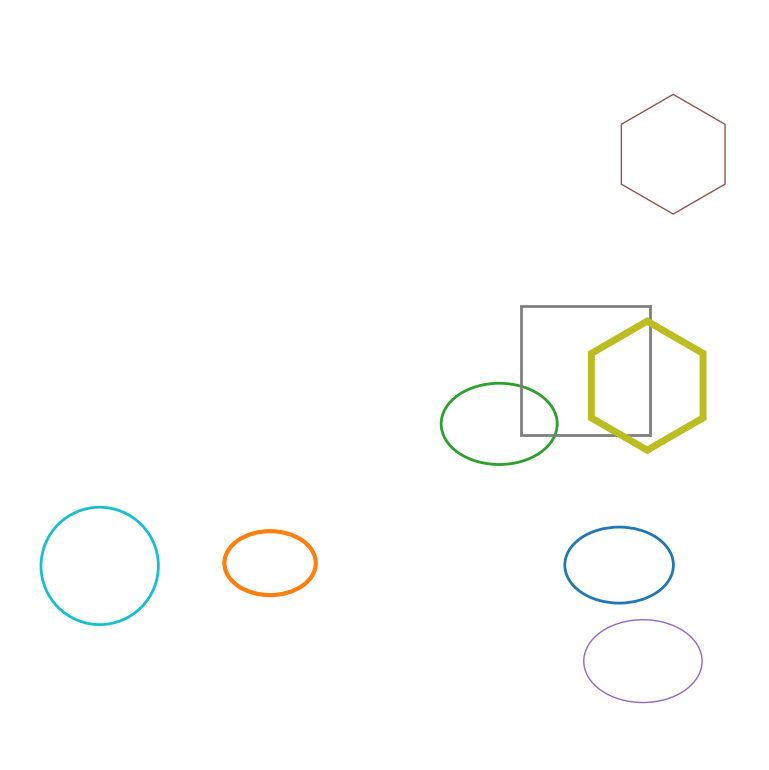[{"shape": "oval", "thickness": 1, "radius": 0.35, "center": [0.804, 0.266]}, {"shape": "oval", "thickness": 1.5, "radius": 0.3, "center": [0.351, 0.269]}, {"shape": "oval", "thickness": 1, "radius": 0.38, "center": [0.648, 0.449]}, {"shape": "oval", "thickness": 0.5, "radius": 0.38, "center": [0.835, 0.141]}, {"shape": "hexagon", "thickness": 0.5, "radius": 0.39, "center": [0.874, 0.8]}, {"shape": "square", "thickness": 1, "radius": 0.42, "center": [0.76, 0.519]}, {"shape": "hexagon", "thickness": 2.5, "radius": 0.42, "center": [0.841, 0.499]}, {"shape": "circle", "thickness": 1, "radius": 0.38, "center": [0.129, 0.265]}]